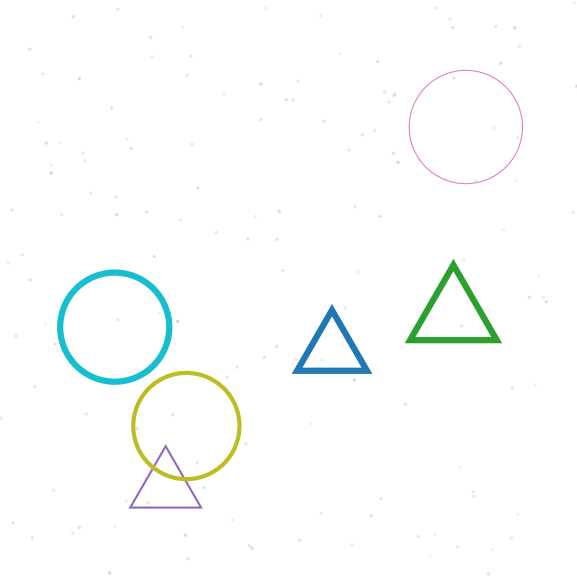[{"shape": "triangle", "thickness": 3, "radius": 0.35, "center": [0.575, 0.392]}, {"shape": "triangle", "thickness": 3, "radius": 0.43, "center": [0.785, 0.454]}, {"shape": "triangle", "thickness": 1, "radius": 0.35, "center": [0.287, 0.156]}, {"shape": "circle", "thickness": 0.5, "radius": 0.49, "center": [0.807, 0.779]}, {"shape": "circle", "thickness": 2, "radius": 0.46, "center": [0.323, 0.261]}, {"shape": "circle", "thickness": 3, "radius": 0.47, "center": [0.199, 0.433]}]